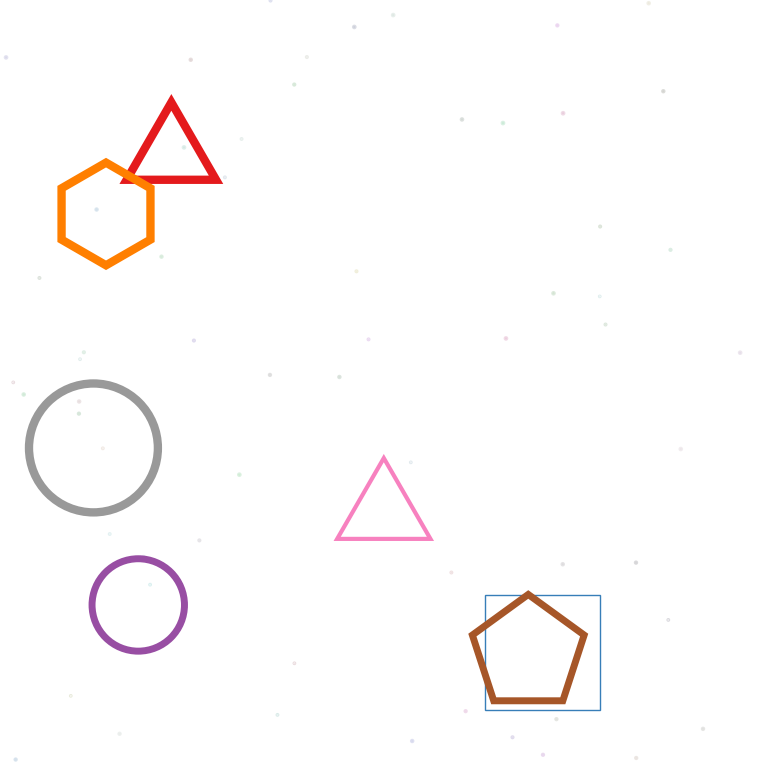[{"shape": "triangle", "thickness": 3, "radius": 0.34, "center": [0.223, 0.8]}, {"shape": "square", "thickness": 0.5, "radius": 0.37, "center": [0.704, 0.153]}, {"shape": "circle", "thickness": 2.5, "radius": 0.3, "center": [0.18, 0.214]}, {"shape": "hexagon", "thickness": 3, "radius": 0.33, "center": [0.138, 0.722]}, {"shape": "pentagon", "thickness": 2.5, "radius": 0.38, "center": [0.686, 0.152]}, {"shape": "triangle", "thickness": 1.5, "radius": 0.35, "center": [0.498, 0.335]}, {"shape": "circle", "thickness": 3, "radius": 0.42, "center": [0.121, 0.418]}]